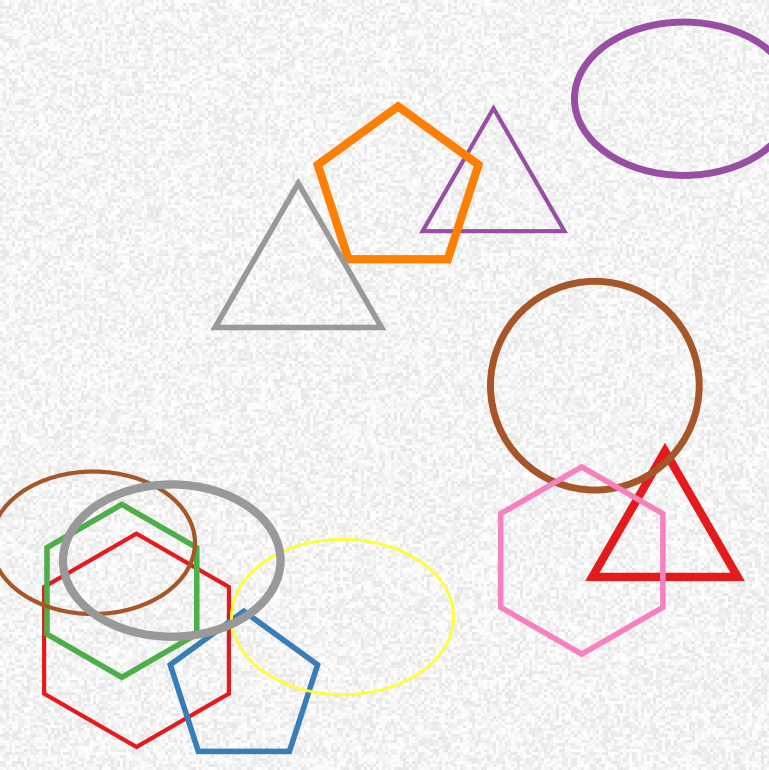[{"shape": "triangle", "thickness": 3, "radius": 0.54, "center": [0.864, 0.305]}, {"shape": "hexagon", "thickness": 1.5, "radius": 0.69, "center": [0.177, 0.168]}, {"shape": "pentagon", "thickness": 2, "radius": 0.5, "center": [0.317, 0.106]}, {"shape": "hexagon", "thickness": 2, "radius": 0.56, "center": [0.158, 0.233]}, {"shape": "triangle", "thickness": 1.5, "radius": 0.53, "center": [0.641, 0.753]}, {"shape": "oval", "thickness": 2.5, "radius": 0.71, "center": [0.888, 0.872]}, {"shape": "pentagon", "thickness": 3, "radius": 0.55, "center": [0.517, 0.752]}, {"shape": "oval", "thickness": 1, "radius": 0.72, "center": [0.445, 0.199]}, {"shape": "oval", "thickness": 1.5, "radius": 0.66, "center": [0.121, 0.295]}, {"shape": "circle", "thickness": 2.5, "radius": 0.68, "center": [0.773, 0.499]}, {"shape": "hexagon", "thickness": 2, "radius": 0.61, "center": [0.756, 0.272]}, {"shape": "triangle", "thickness": 2, "radius": 0.62, "center": [0.387, 0.637]}, {"shape": "oval", "thickness": 3, "radius": 0.71, "center": [0.223, 0.272]}]